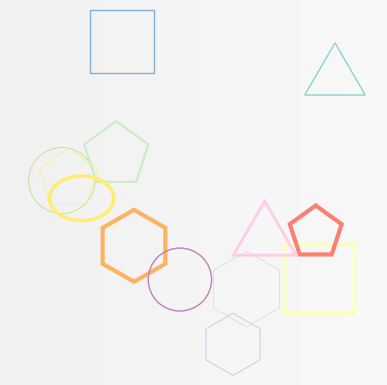[{"shape": "triangle", "thickness": 1, "radius": 0.45, "center": [0.865, 0.798]}, {"shape": "square", "thickness": 2.5, "radius": 0.45, "center": [0.823, 0.277]}, {"shape": "hexagon", "thickness": 0.5, "radius": 0.4, "center": [0.601, 0.106]}, {"shape": "pentagon", "thickness": 3, "radius": 0.35, "center": [0.815, 0.396]}, {"shape": "square", "thickness": 1, "radius": 0.41, "center": [0.315, 0.892]}, {"shape": "hexagon", "thickness": 3, "radius": 0.47, "center": [0.346, 0.362]}, {"shape": "circle", "thickness": 0.5, "radius": 0.43, "center": [0.16, 0.531]}, {"shape": "triangle", "thickness": 2, "radius": 0.47, "center": [0.683, 0.384]}, {"shape": "hexagon", "thickness": 0.5, "radius": 0.49, "center": [0.636, 0.249]}, {"shape": "circle", "thickness": 1, "radius": 0.41, "center": [0.464, 0.274]}, {"shape": "pentagon", "thickness": 1.5, "radius": 0.44, "center": [0.3, 0.598]}, {"shape": "oval", "thickness": 2.5, "radius": 0.41, "center": [0.211, 0.485]}, {"shape": "pentagon", "thickness": 0.5, "radius": 0.4, "center": [0.177, 0.536]}]